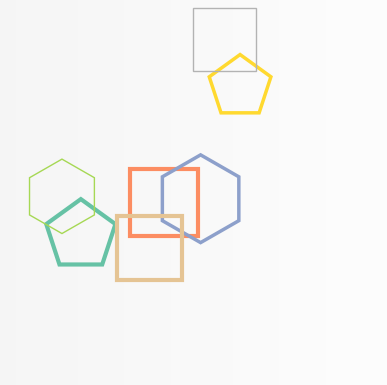[{"shape": "pentagon", "thickness": 3, "radius": 0.47, "center": [0.209, 0.389]}, {"shape": "square", "thickness": 3, "radius": 0.44, "center": [0.423, 0.474]}, {"shape": "hexagon", "thickness": 2.5, "radius": 0.57, "center": [0.518, 0.484]}, {"shape": "hexagon", "thickness": 1, "radius": 0.48, "center": [0.16, 0.49]}, {"shape": "pentagon", "thickness": 2.5, "radius": 0.42, "center": [0.62, 0.775]}, {"shape": "square", "thickness": 3, "radius": 0.42, "center": [0.386, 0.355]}, {"shape": "square", "thickness": 1, "radius": 0.41, "center": [0.579, 0.898]}]